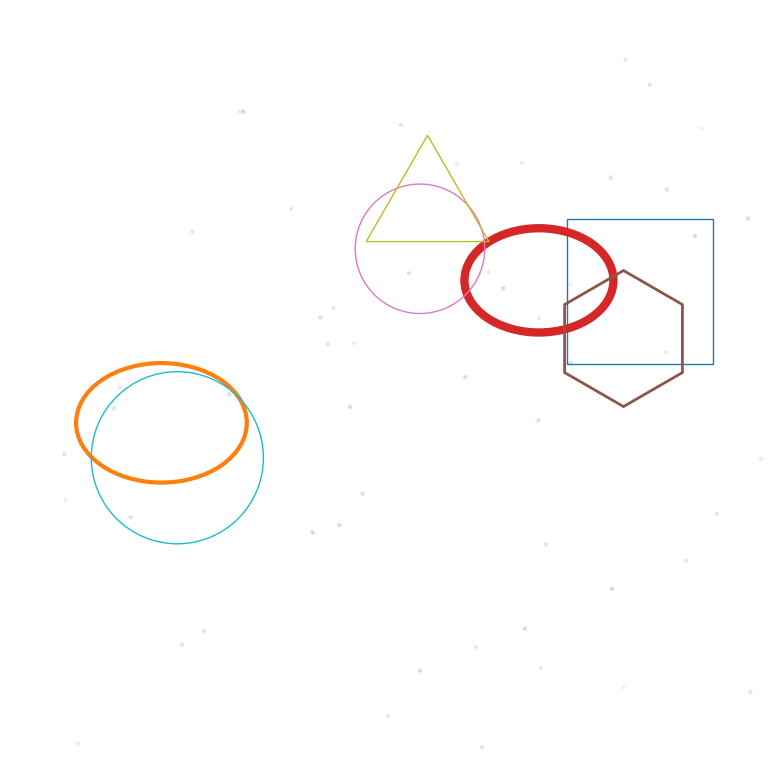[{"shape": "square", "thickness": 0.5, "radius": 0.47, "center": [0.831, 0.621]}, {"shape": "oval", "thickness": 1.5, "radius": 0.55, "center": [0.21, 0.451]}, {"shape": "oval", "thickness": 3, "radius": 0.48, "center": [0.7, 0.636]}, {"shape": "hexagon", "thickness": 1, "radius": 0.44, "center": [0.81, 0.56]}, {"shape": "circle", "thickness": 0.5, "radius": 0.42, "center": [0.545, 0.677]}, {"shape": "triangle", "thickness": 0.5, "radius": 0.46, "center": [0.555, 0.732]}, {"shape": "circle", "thickness": 0.5, "radius": 0.56, "center": [0.23, 0.406]}]